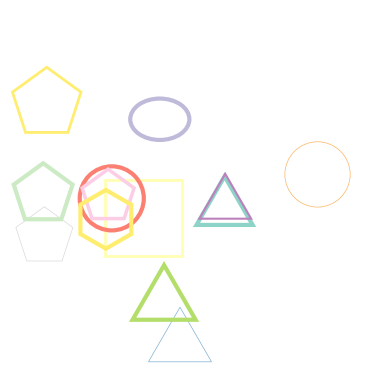[{"shape": "triangle", "thickness": 3, "radius": 0.42, "center": [0.583, 0.458]}, {"shape": "square", "thickness": 2, "radius": 0.49, "center": [0.373, 0.434]}, {"shape": "oval", "thickness": 3, "radius": 0.38, "center": [0.415, 0.69]}, {"shape": "circle", "thickness": 3, "radius": 0.42, "center": [0.29, 0.485]}, {"shape": "triangle", "thickness": 0.5, "radius": 0.47, "center": [0.467, 0.108]}, {"shape": "circle", "thickness": 0.5, "radius": 0.42, "center": [0.825, 0.547]}, {"shape": "triangle", "thickness": 3, "radius": 0.47, "center": [0.426, 0.217]}, {"shape": "pentagon", "thickness": 2.5, "radius": 0.35, "center": [0.281, 0.49]}, {"shape": "pentagon", "thickness": 0.5, "radius": 0.39, "center": [0.115, 0.385]}, {"shape": "triangle", "thickness": 1.5, "radius": 0.39, "center": [0.585, 0.471]}, {"shape": "pentagon", "thickness": 3, "radius": 0.4, "center": [0.112, 0.496]}, {"shape": "hexagon", "thickness": 3, "radius": 0.38, "center": [0.275, 0.43]}, {"shape": "pentagon", "thickness": 2, "radius": 0.47, "center": [0.121, 0.732]}]